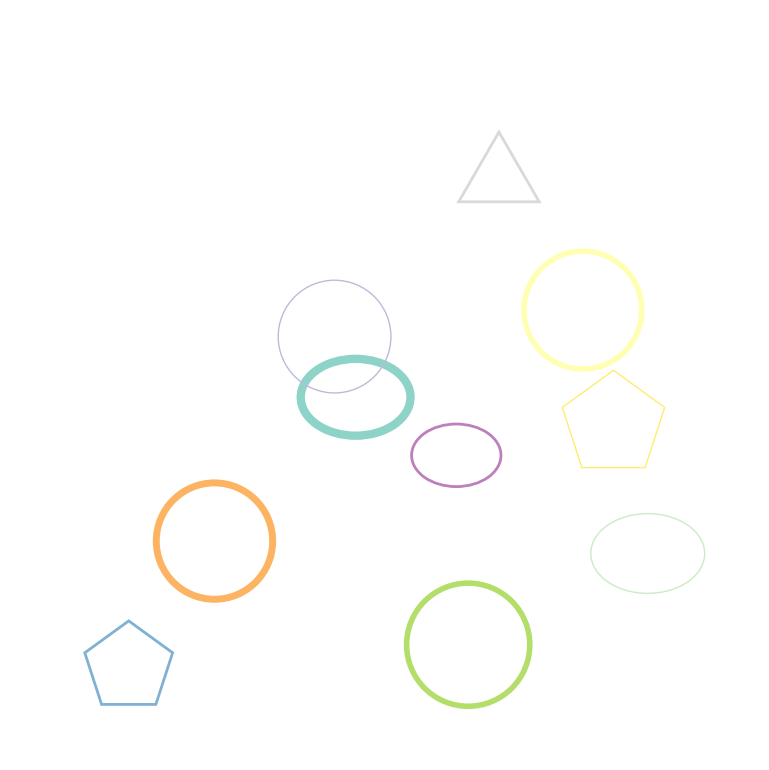[{"shape": "oval", "thickness": 3, "radius": 0.36, "center": [0.462, 0.484]}, {"shape": "circle", "thickness": 2, "radius": 0.38, "center": [0.757, 0.597]}, {"shape": "circle", "thickness": 0.5, "radius": 0.37, "center": [0.435, 0.563]}, {"shape": "pentagon", "thickness": 1, "radius": 0.3, "center": [0.167, 0.134]}, {"shape": "circle", "thickness": 2.5, "radius": 0.38, "center": [0.279, 0.297]}, {"shape": "circle", "thickness": 2, "radius": 0.4, "center": [0.608, 0.163]}, {"shape": "triangle", "thickness": 1, "radius": 0.3, "center": [0.648, 0.768]}, {"shape": "oval", "thickness": 1, "radius": 0.29, "center": [0.593, 0.409]}, {"shape": "oval", "thickness": 0.5, "radius": 0.37, "center": [0.841, 0.281]}, {"shape": "pentagon", "thickness": 0.5, "radius": 0.35, "center": [0.797, 0.449]}]